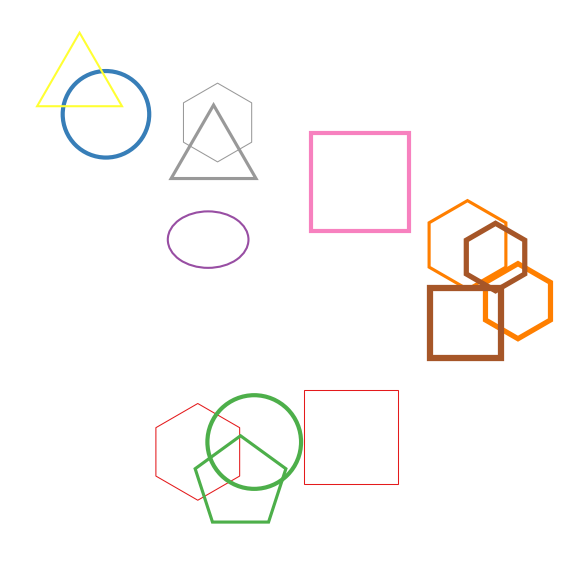[{"shape": "square", "thickness": 0.5, "radius": 0.41, "center": [0.609, 0.243]}, {"shape": "hexagon", "thickness": 0.5, "radius": 0.42, "center": [0.342, 0.217]}, {"shape": "circle", "thickness": 2, "radius": 0.37, "center": [0.183, 0.801]}, {"shape": "pentagon", "thickness": 1.5, "radius": 0.41, "center": [0.416, 0.162]}, {"shape": "circle", "thickness": 2, "radius": 0.41, "center": [0.44, 0.234]}, {"shape": "oval", "thickness": 1, "radius": 0.35, "center": [0.36, 0.584]}, {"shape": "hexagon", "thickness": 2.5, "radius": 0.32, "center": [0.897, 0.478]}, {"shape": "hexagon", "thickness": 1.5, "radius": 0.38, "center": [0.81, 0.575]}, {"shape": "triangle", "thickness": 1, "radius": 0.42, "center": [0.138, 0.858]}, {"shape": "square", "thickness": 3, "radius": 0.31, "center": [0.806, 0.44]}, {"shape": "hexagon", "thickness": 2.5, "radius": 0.29, "center": [0.858, 0.554]}, {"shape": "square", "thickness": 2, "radius": 0.43, "center": [0.623, 0.685]}, {"shape": "hexagon", "thickness": 0.5, "radius": 0.34, "center": [0.377, 0.787]}, {"shape": "triangle", "thickness": 1.5, "radius": 0.42, "center": [0.37, 0.732]}]